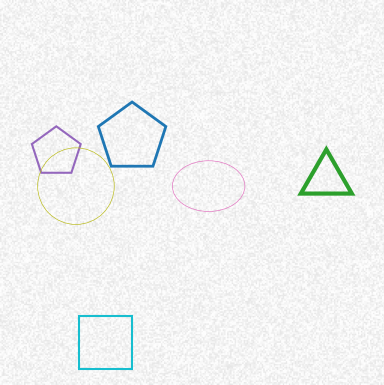[{"shape": "pentagon", "thickness": 2, "radius": 0.46, "center": [0.343, 0.643]}, {"shape": "triangle", "thickness": 3, "radius": 0.38, "center": [0.848, 0.535]}, {"shape": "pentagon", "thickness": 1.5, "radius": 0.33, "center": [0.146, 0.605]}, {"shape": "oval", "thickness": 0.5, "radius": 0.47, "center": [0.542, 0.517]}, {"shape": "circle", "thickness": 0.5, "radius": 0.5, "center": [0.197, 0.517]}, {"shape": "square", "thickness": 1.5, "radius": 0.34, "center": [0.273, 0.11]}]